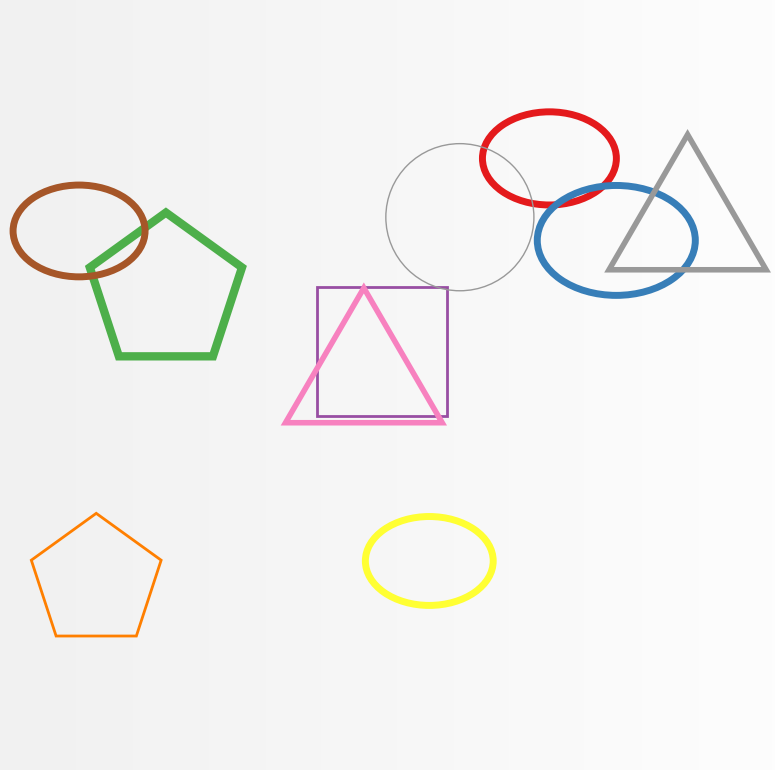[{"shape": "oval", "thickness": 2.5, "radius": 0.43, "center": [0.709, 0.794]}, {"shape": "oval", "thickness": 2.5, "radius": 0.51, "center": [0.795, 0.688]}, {"shape": "pentagon", "thickness": 3, "radius": 0.52, "center": [0.214, 0.621]}, {"shape": "square", "thickness": 1, "radius": 0.42, "center": [0.493, 0.543]}, {"shape": "pentagon", "thickness": 1, "radius": 0.44, "center": [0.124, 0.245]}, {"shape": "oval", "thickness": 2.5, "radius": 0.41, "center": [0.554, 0.271]}, {"shape": "oval", "thickness": 2.5, "radius": 0.43, "center": [0.102, 0.7]}, {"shape": "triangle", "thickness": 2, "radius": 0.58, "center": [0.469, 0.509]}, {"shape": "triangle", "thickness": 2, "radius": 0.59, "center": [0.887, 0.708]}, {"shape": "circle", "thickness": 0.5, "radius": 0.48, "center": [0.593, 0.718]}]